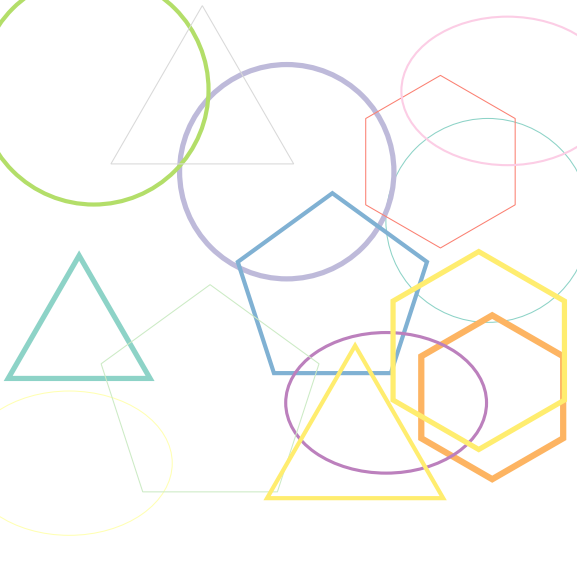[{"shape": "triangle", "thickness": 2.5, "radius": 0.71, "center": [0.137, 0.415]}, {"shape": "circle", "thickness": 0.5, "radius": 0.88, "center": [0.845, 0.617]}, {"shape": "oval", "thickness": 0.5, "radius": 0.89, "center": [0.12, 0.197]}, {"shape": "circle", "thickness": 2.5, "radius": 0.93, "center": [0.497, 0.702]}, {"shape": "hexagon", "thickness": 0.5, "radius": 0.75, "center": [0.763, 0.719]}, {"shape": "pentagon", "thickness": 2, "radius": 0.86, "center": [0.576, 0.492]}, {"shape": "hexagon", "thickness": 3, "radius": 0.71, "center": [0.852, 0.311]}, {"shape": "circle", "thickness": 2, "radius": 0.99, "center": [0.162, 0.844]}, {"shape": "oval", "thickness": 1, "radius": 0.92, "center": [0.879, 0.842]}, {"shape": "triangle", "thickness": 0.5, "radius": 0.91, "center": [0.35, 0.807]}, {"shape": "oval", "thickness": 1.5, "radius": 0.87, "center": [0.669, 0.302]}, {"shape": "pentagon", "thickness": 0.5, "radius": 0.99, "center": [0.364, 0.308]}, {"shape": "hexagon", "thickness": 2.5, "radius": 0.86, "center": [0.829, 0.392]}, {"shape": "triangle", "thickness": 2, "radius": 0.88, "center": [0.615, 0.225]}]